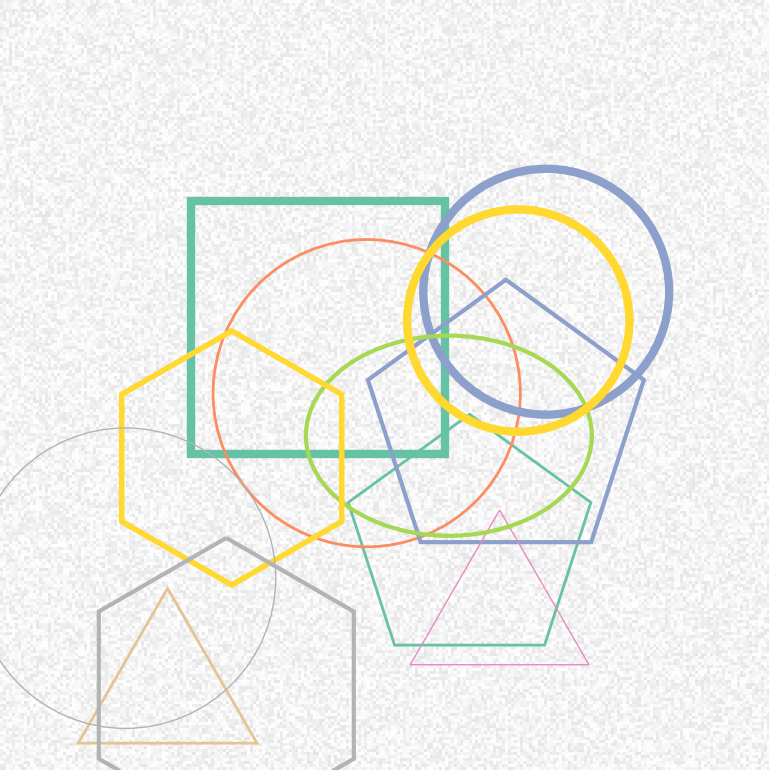[{"shape": "square", "thickness": 3, "radius": 0.82, "center": [0.413, 0.575]}, {"shape": "pentagon", "thickness": 1, "radius": 0.83, "center": [0.61, 0.296]}, {"shape": "circle", "thickness": 1, "radius": 1.0, "center": [0.476, 0.489]}, {"shape": "circle", "thickness": 3, "radius": 0.8, "center": [0.709, 0.621]}, {"shape": "pentagon", "thickness": 1.5, "radius": 0.94, "center": [0.657, 0.448]}, {"shape": "triangle", "thickness": 0.5, "radius": 0.67, "center": [0.649, 0.204]}, {"shape": "oval", "thickness": 1.5, "radius": 0.93, "center": [0.583, 0.434]}, {"shape": "hexagon", "thickness": 2, "radius": 0.82, "center": [0.301, 0.405]}, {"shape": "circle", "thickness": 3, "radius": 0.72, "center": [0.673, 0.584]}, {"shape": "triangle", "thickness": 1, "radius": 0.67, "center": [0.218, 0.102]}, {"shape": "circle", "thickness": 0.5, "radius": 0.98, "center": [0.163, 0.249]}, {"shape": "hexagon", "thickness": 1.5, "radius": 0.96, "center": [0.294, 0.11]}]